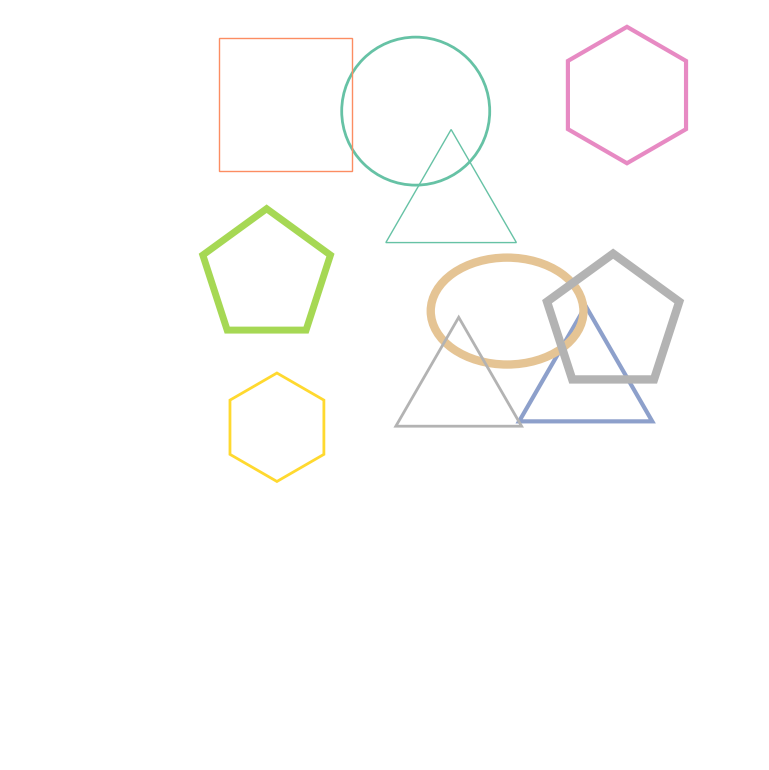[{"shape": "circle", "thickness": 1, "radius": 0.48, "center": [0.54, 0.856]}, {"shape": "triangle", "thickness": 0.5, "radius": 0.49, "center": [0.586, 0.734]}, {"shape": "square", "thickness": 0.5, "radius": 0.43, "center": [0.371, 0.864]}, {"shape": "triangle", "thickness": 1.5, "radius": 0.5, "center": [0.761, 0.503]}, {"shape": "hexagon", "thickness": 1.5, "radius": 0.44, "center": [0.814, 0.877]}, {"shape": "pentagon", "thickness": 2.5, "radius": 0.44, "center": [0.346, 0.642]}, {"shape": "hexagon", "thickness": 1, "radius": 0.35, "center": [0.36, 0.445]}, {"shape": "oval", "thickness": 3, "radius": 0.5, "center": [0.659, 0.596]}, {"shape": "pentagon", "thickness": 3, "radius": 0.45, "center": [0.796, 0.58]}, {"shape": "triangle", "thickness": 1, "radius": 0.47, "center": [0.596, 0.494]}]